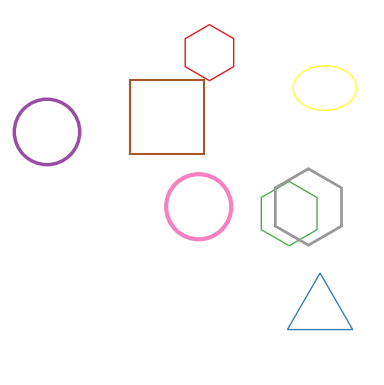[{"shape": "hexagon", "thickness": 1, "radius": 0.36, "center": [0.544, 0.863]}, {"shape": "triangle", "thickness": 1, "radius": 0.49, "center": [0.831, 0.193]}, {"shape": "hexagon", "thickness": 1, "radius": 0.42, "center": [0.751, 0.445]}, {"shape": "circle", "thickness": 2.5, "radius": 0.42, "center": [0.122, 0.657]}, {"shape": "oval", "thickness": 1, "radius": 0.41, "center": [0.844, 0.771]}, {"shape": "square", "thickness": 1.5, "radius": 0.48, "center": [0.433, 0.695]}, {"shape": "circle", "thickness": 3, "radius": 0.42, "center": [0.516, 0.463]}, {"shape": "hexagon", "thickness": 2, "radius": 0.5, "center": [0.801, 0.462]}]